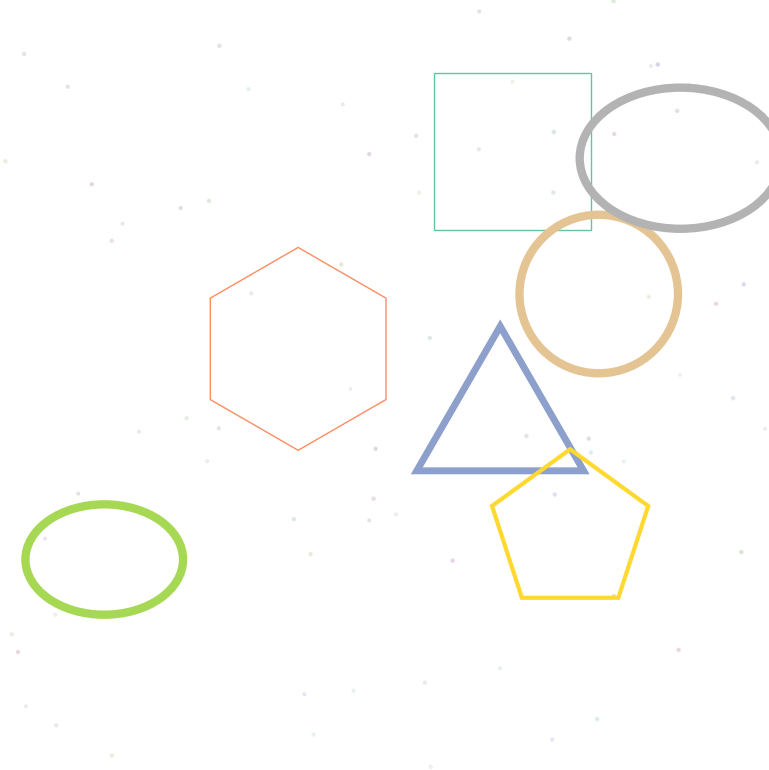[{"shape": "square", "thickness": 0.5, "radius": 0.51, "center": [0.665, 0.803]}, {"shape": "hexagon", "thickness": 0.5, "radius": 0.66, "center": [0.387, 0.547]}, {"shape": "triangle", "thickness": 2.5, "radius": 0.63, "center": [0.65, 0.451]}, {"shape": "oval", "thickness": 3, "radius": 0.51, "center": [0.135, 0.273]}, {"shape": "pentagon", "thickness": 1.5, "radius": 0.53, "center": [0.74, 0.31]}, {"shape": "circle", "thickness": 3, "radius": 0.51, "center": [0.778, 0.618]}, {"shape": "oval", "thickness": 3, "radius": 0.65, "center": [0.884, 0.795]}]